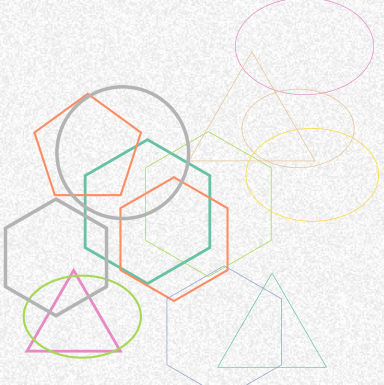[{"shape": "triangle", "thickness": 0.5, "radius": 0.82, "center": [0.707, 0.128]}, {"shape": "hexagon", "thickness": 2, "radius": 0.93, "center": [0.383, 0.45]}, {"shape": "pentagon", "thickness": 1.5, "radius": 0.73, "center": [0.228, 0.611]}, {"shape": "hexagon", "thickness": 1.5, "radius": 0.8, "center": [0.452, 0.379]}, {"shape": "hexagon", "thickness": 0.5, "radius": 0.86, "center": [0.582, 0.138]}, {"shape": "oval", "thickness": 0.5, "radius": 0.9, "center": [0.791, 0.88]}, {"shape": "triangle", "thickness": 2, "radius": 0.7, "center": [0.191, 0.158]}, {"shape": "hexagon", "thickness": 0.5, "radius": 0.94, "center": [0.541, 0.47]}, {"shape": "oval", "thickness": 1.5, "radius": 0.76, "center": [0.214, 0.177]}, {"shape": "oval", "thickness": 0.5, "radius": 0.86, "center": [0.811, 0.546]}, {"shape": "triangle", "thickness": 0.5, "radius": 0.95, "center": [0.654, 0.677]}, {"shape": "oval", "thickness": 0.5, "radius": 0.73, "center": [0.774, 0.666]}, {"shape": "circle", "thickness": 2.5, "radius": 0.86, "center": [0.319, 0.603]}, {"shape": "hexagon", "thickness": 2.5, "radius": 0.76, "center": [0.145, 0.331]}]